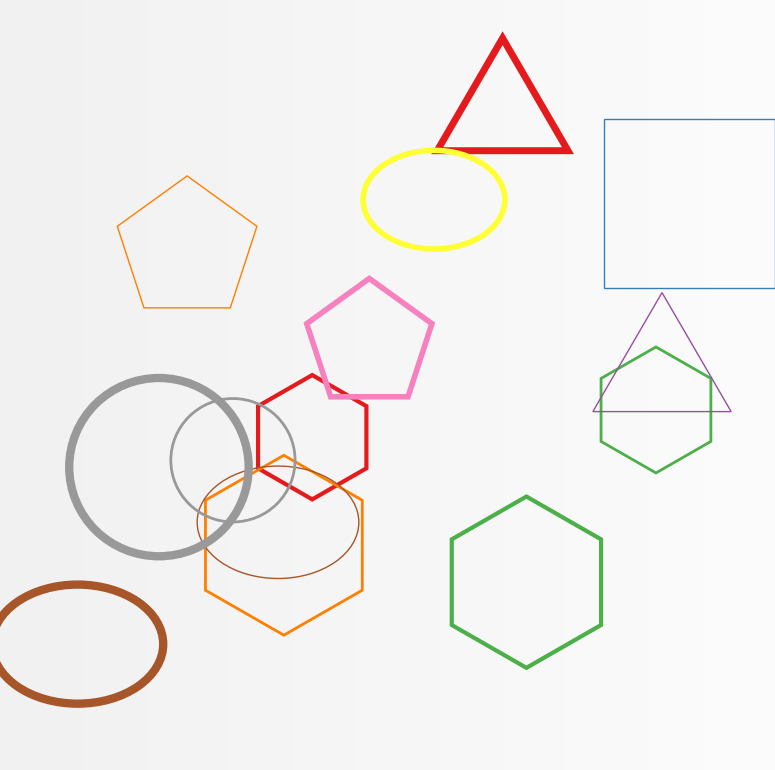[{"shape": "hexagon", "thickness": 1.5, "radius": 0.4, "center": [0.403, 0.432]}, {"shape": "triangle", "thickness": 2.5, "radius": 0.49, "center": [0.649, 0.853]}, {"shape": "square", "thickness": 0.5, "radius": 0.55, "center": [0.89, 0.736]}, {"shape": "hexagon", "thickness": 1.5, "radius": 0.56, "center": [0.679, 0.244]}, {"shape": "hexagon", "thickness": 1, "radius": 0.41, "center": [0.846, 0.468]}, {"shape": "triangle", "thickness": 0.5, "radius": 0.52, "center": [0.854, 0.517]}, {"shape": "pentagon", "thickness": 0.5, "radius": 0.47, "center": [0.241, 0.677]}, {"shape": "hexagon", "thickness": 1, "radius": 0.58, "center": [0.366, 0.292]}, {"shape": "oval", "thickness": 2, "radius": 0.46, "center": [0.56, 0.741]}, {"shape": "oval", "thickness": 0.5, "radius": 0.52, "center": [0.359, 0.322]}, {"shape": "oval", "thickness": 3, "radius": 0.55, "center": [0.1, 0.163]}, {"shape": "pentagon", "thickness": 2, "radius": 0.42, "center": [0.477, 0.553]}, {"shape": "circle", "thickness": 1, "radius": 0.4, "center": [0.301, 0.402]}, {"shape": "circle", "thickness": 3, "radius": 0.58, "center": [0.205, 0.393]}]